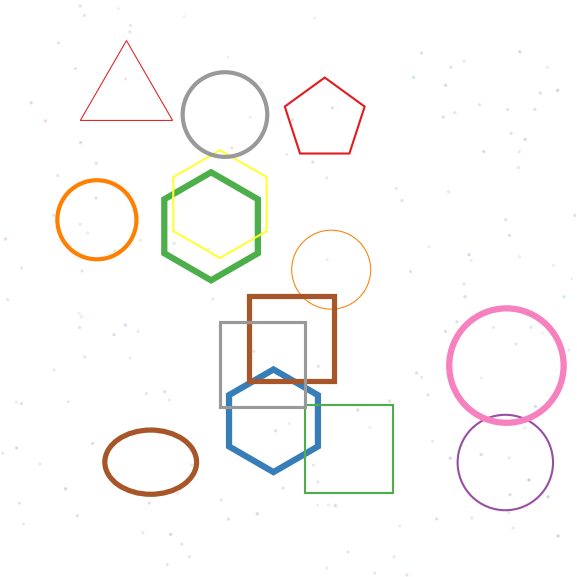[{"shape": "pentagon", "thickness": 1, "radius": 0.36, "center": [0.562, 0.792]}, {"shape": "triangle", "thickness": 0.5, "radius": 0.46, "center": [0.219, 0.837]}, {"shape": "hexagon", "thickness": 3, "radius": 0.44, "center": [0.474, 0.271]}, {"shape": "hexagon", "thickness": 3, "radius": 0.47, "center": [0.366, 0.607]}, {"shape": "square", "thickness": 1, "radius": 0.38, "center": [0.605, 0.221]}, {"shape": "circle", "thickness": 1, "radius": 0.41, "center": [0.875, 0.198]}, {"shape": "circle", "thickness": 0.5, "radius": 0.34, "center": [0.574, 0.532]}, {"shape": "circle", "thickness": 2, "radius": 0.34, "center": [0.168, 0.619]}, {"shape": "hexagon", "thickness": 1, "radius": 0.47, "center": [0.381, 0.646]}, {"shape": "oval", "thickness": 2.5, "radius": 0.4, "center": [0.261, 0.199]}, {"shape": "square", "thickness": 2.5, "radius": 0.37, "center": [0.505, 0.414]}, {"shape": "circle", "thickness": 3, "radius": 0.5, "center": [0.877, 0.366]}, {"shape": "circle", "thickness": 2, "radius": 0.37, "center": [0.39, 0.801]}, {"shape": "square", "thickness": 1.5, "radius": 0.37, "center": [0.455, 0.367]}]